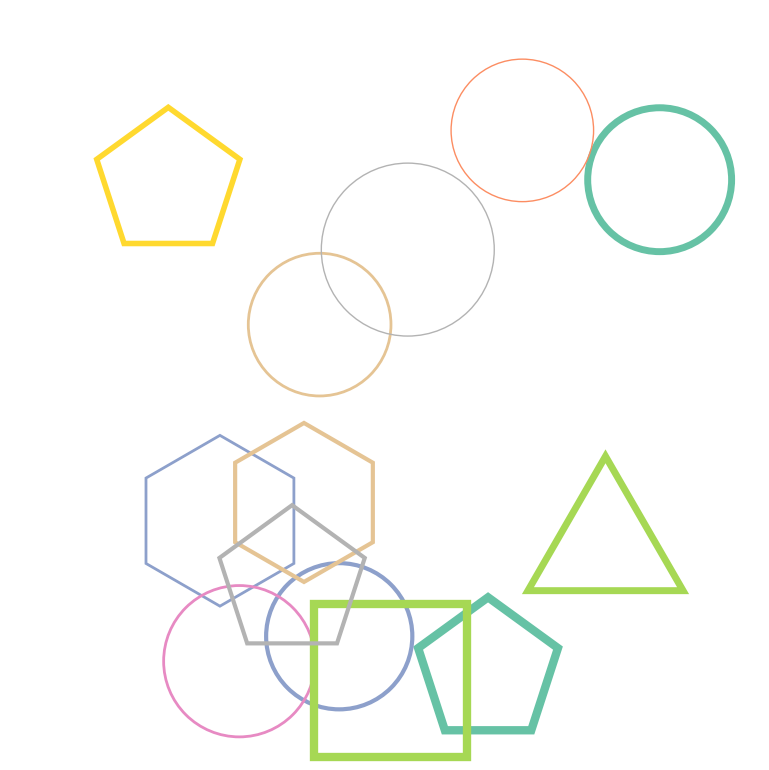[{"shape": "circle", "thickness": 2.5, "radius": 0.47, "center": [0.857, 0.767]}, {"shape": "pentagon", "thickness": 3, "radius": 0.48, "center": [0.634, 0.129]}, {"shape": "circle", "thickness": 0.5, "radius": 0.46, "center": [0.678, 0.831]}, {"shape": "circle", "thickness": 1.5, "radius": 0.47, "center": [0.441, 0.174]}, {"shape": "hexagon", "thickness": 1, "radius": 0.55, "center": [0.286, 0.324]}, {"shape": "circle", "thickness": 1, "radius": 0.49, "center": [0.311, 0.141]}, {"shape": "square", "thickness": 3, "radius": 0.5, "center": [0.507, 0.116]}, {"shape": "triangle", "thickness": 2.5, "radius": 0.58, "center": [0.786, 0.291]}, {"shape": "pentagon", "thickness": 2, "radius": 0.49, "center": [0.219, 0.763]}, {"shape": "hexagon", "thickness": 1.5, "radius": 0.52, "center": [0.395, 0.347]}, {"shape": "circle", "thickness": 1, "radius": 0.46, "center": [0.415, 0.578]}, {"shape": "circle", "thickness": 0.5, "radius": 0.56, "center": [0.53, 0.676]}, {"shape": "pentagon", "thickness": 1.5, "radius": 0.5, "center": [0.379, 0.245]}]